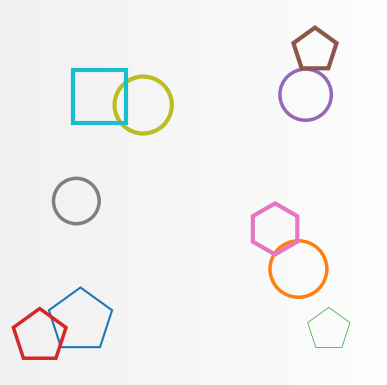[{"shape": "pentagon", "thickness": 1.5, "radius": 0.43, "center": [0.208, 0.168]}, {"shape": "circle", "thickness": 2.5, "radius": 0.37, "center": [0.77, 0.301]}, {"shape": "pentagon", "thickness": 0.5, "radius": 0.29, "center": [0.849, 0.144]}, {"shape": "pentagon", "thickness": 2.5, "radius": 0.36, "center": [0.102, 0.127]}, {"shape": "circle", "thickness": 2.5, "radius": 0.33, "center": [0.789, 0.754]}, {"shape": "pentagon", "thickness": 3, "radius": 0.29, "center": [0.813, 0.87]}, {"shape": "hexagon", "thickness": 3, "radius": 0.33, "center": [0.71, 0.405]}, {"shape": "circle", "thickness": 2.5, "radius": 0.29, "center": [0.197, 0.478]}, {"shape": "circle", "thickness": 3, "radius": 0.37, "center": [0.37, 0.727]}, {"shape": "square", "thickness": 3, "radius": 0.34, "center": [0.257, 0.749]}]